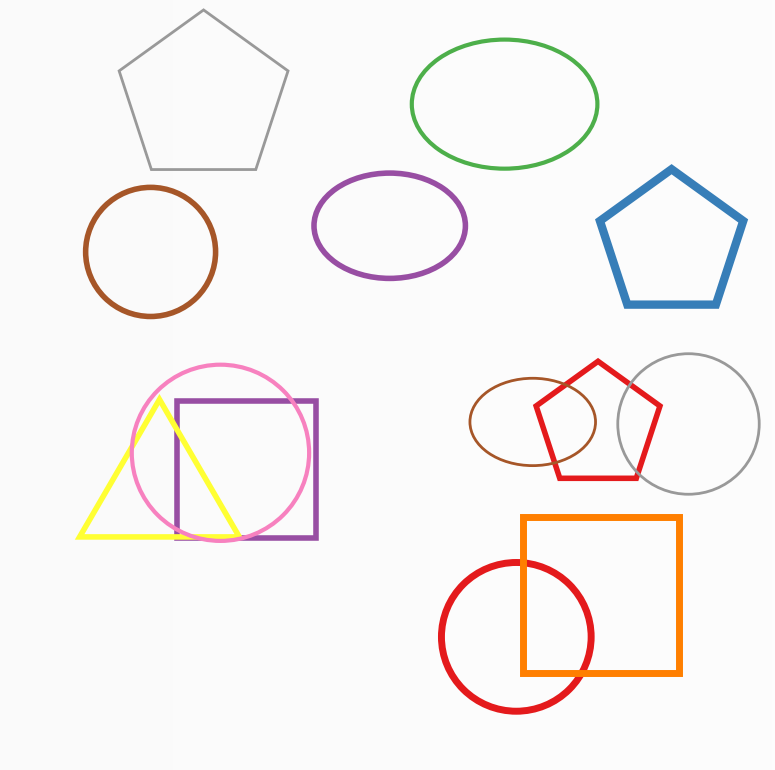[{"shape": "pentagon", "thickness": 2, "radius": 0.42, "center": [0.772, 0.447]}, {"shape": "circle", "thickness": 2.5, "radius": 0.48, "center": [0.666, 0.173]}, {"shape": "pentagon", "thickness": 3, "radius": 0.49, "center": [0.867, 0.683]}, {"shape": "oval", "thickness": 1.5, "radius": 0.6, "center": [0.651, 0.865]}, {"shape": "square", "thickness": 2, "radius": 0.45, "center": [0.318, 0.39]}, {"shape": "oval", "thickness": 2, "radius": 0.49, "center": [0.503, 0.707]}, {"shape": "square", "thickness": 2.5, "radius": 0.5, "center": [0.775, 0.227]}, {"shape": "triangle", "thickness": 2, "radius": 0.59, "center": [0.206, 0.362]}, {"shape": "circle", "thickness": 2, "radius": 0.42, "center": [0.194, 0.673]}, {"shape": "oval", "thickness": 1, "radius": 0.41, "center": [0.687, 0.452]}, {"shape": "circle", "thickness": 1.5, "radius": 0.57, "center": [0.284, 0.412]}, {"shape": "circle", "thickness": 1, "radius": 0.46, "center": [0.888, 0.449]}, {"shape": "pentagon", "thickness": 1, "radius": 0.57, "center": [0.263, 0.873]}]